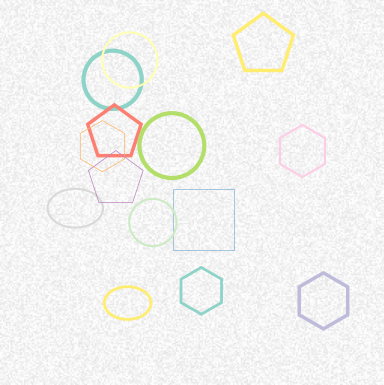[{"shape": "circle", "thickness": 3, "radius": 0.38, "center": [0.293, 0.793]}, {"shape": "hexagon", "thickness": 2, "radius": 0.3, "center": [0.523, 0.245]}, {"shape": "circle", "thickness": 1.5, "radius": 0.36, "center": [0.337, 0.844]}, {"shape": "hexagon", "thickness": 2.5, "radius": 0.36, "center": [0.84, 0.219]}, {"shape": "pentagon", "thickness": 2.5, "radius": 0.36, "center": [0.297, 0.655]}, {"shape": "square", "thickness": 0.5, "radius": 0.4, "center": [0.528, 0.431]}, {"shape": "hexagon", "thickness": 0.5, "radius": 0.33, "center": [0.266, 0.62]}, {"shape": "circle", "thickness": 3, "radius": 0.42, "center": [0.446, 0.622]}, {"shape": "hexagon", "thickness": 1.5, "radius": 0.34, "center": [0.786, 0.608]}, {"shape": "oval", "thickness": 1.5, "radius": 0.36, "center": [0.196, 0.459]}, {"shape": "pentagon", "thickness": 0.5, "radius": 0.37, "center": [0.301, 0.534]}, {"shape": "circle", "thickness": 1.5, "radius": 0.31, "center": [0.397, 0.422]}, {"shape": "pentagon", "thickness": 2.5, "radius": 0.41, "center": [0.684, 0.883]}, {"shape": "oval", "thickness": 2, "radius": 0.3, "center": [0.332, 0.213]}]